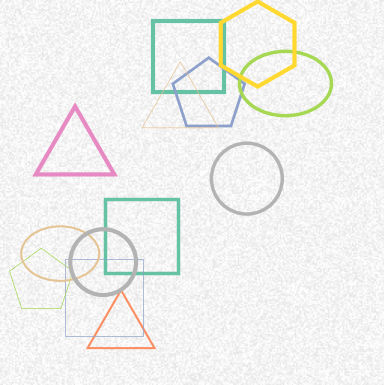[{"shape": "square", "thickness": 3, "radius": 0.46, "center": [0.49, 0.852]}, {"shape": "square", "thickness": 2.5, "radius": 0.48, "center": [0.367, 0.386]}, {"shape": "triangle", "thickness": 1.5, "radius": 0.5, "center": [0.314, 0.146]}, {"shape": "square", "thickness": 0.5, "radius": 0.5, "center": [0.27, 0.228]}, {"shape": "pentagon", "thickness": 2, "radius": 0.49, "center": [0.542, 0.752]}, {"shape": "triangle", "thickness": 3, "radius": 0.59, "center": [0.195, 0.606]}, {"shape": "oval", "thickness": 2.5, "radius": 0.6, "center": [0.742, 0.783]}, {"shape": "pentagon", "thickness": 0.5, "radius": 0.43, "center": [0.107, 0.269]}, {"shape": "hexagon", "thickness": 3, "radius": 0.55, "center": [0.669, 0.886]}, {"shape": "oval", "thickness": 1.5, "radius": 0.51, "center": [0.156, 0.341]}, {"shape": "triangle", "thickness": 0.5, "radius": 0.57, "center": [0.468, 0.725]}, {"shape": "circle", "thickness": 2.5, "radius": 0.46, "center": [0.641, 0.536]}, {"shape": "circle", "thickness": 3, "radius": 0.43, "center": [0.268, 0.319]}]